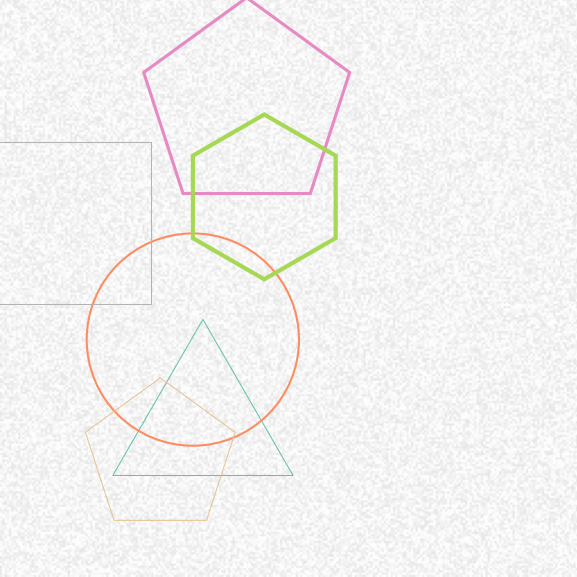[{"shape": "triangle", "thickness": 0.5, "radius": 0.9, "center": [0.351, 0.266]}, {"shape": "circle", "thickness": 1, "radius": 0.92, "center": [0.334, 0.411]}, {"shape": "pentagon", "thickness": 1.5, "radius": 0.94, "center": [0.427, 0.816]}, {"shape": "hexagon", "thickness": 2, "radius": 0.71, "center": [0.458, 0.658]}, {"shape": "pentagon", "thickness": 0.5, "radius": 0.68, "center": [0.278, 0.208]}, {"shape": "square", "thickness": 0.5, "radius": 0.7, "center": [0.122, 0.612]}]